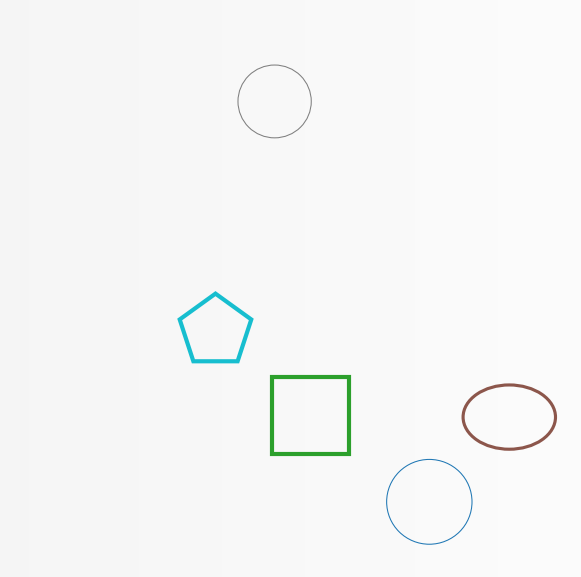[{"shape": "circle", "thickness": 0.5, "radius": 0.37, "center": [0.739, 0.13]}, {"shape": "square", "thickness": 2, "radius": 0.33, "center": [0.534, 0.28]}, {"shape": "oval", "thickness": 1.5, "radius": 0.4, "center": [0.876, 0.277]}, {"shape": "circle", "thickness": 0.5, "radius": 0.32, "center": [0.472, 0.823]}, {"shape": "pentagon", "thickness": 2, "radius": 0.32, "center": [0.371, 0.426]}]